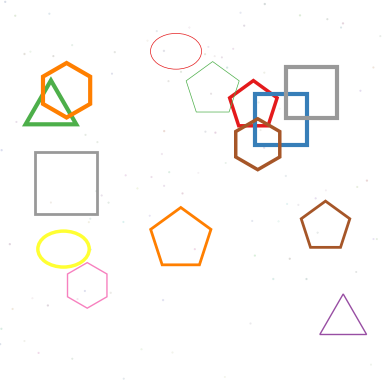[{"shape": "pentagon", "thickness": 2.5, "radius": 0.32, "center": [0.658, 0.726]}, {"shape": "oval", "thickness": 0.5, "radius": 0.33, "center": [0.457, 0.867]}, {"shape": "square", "thickness": 3, "radius": 0.34, "center": [0.729, 0.69]}, {"shape": "triangle", "thickness": 3, "radius": 0.38, "center": [0.132, 0.715]}, {"shape": "pentagon", "thickness": 0.5, "radius": 0.36, "center": [0.552, 0.768]}, {"shape": "triangle", "thickness": 1, "radius": 0.35, "center": [0.891, 0.166]}, {"shape": "pentagon", "thickness": 2, "radius": 0.41, "center": [0.47, 0.379]}, {"shape": "hexagon", "thickness": 3, "radius": 0.35, "center": [0.173, 0.766]}, {"shape": "oval", "thickness": 2.5, "radius": 0.33, "center": [0.165, 0.353]}, {"shape": "pentagon", "thickness": 2, "radius": 0.33, "center": [0.845, 0.411]}, {"shape": "hexagon", "thickness": 2.5, "radius": 0.33, "center": [0.669, 0.625]}, {"shape": "hexagon", "thickness": 1, "radius": 0.3, "center": [0.227, 0.259]}, {"shape": "square", "thickness": 2, "radius": 0.4, "center": [0.171, 0.524]}, {"shape": "square", "thickness": 3, "radius": 0.33, "center": [0.808, 0.76]}]